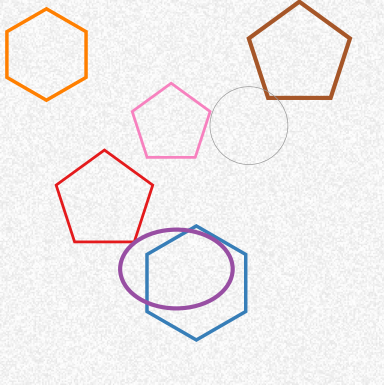[{"shape": "pentagon", "thickness": 2, "radius": 0.66, "center": [0.271, 0.478]}, {"shape": "hexagon", "thickness": 2.5, "radius": 0.74, "center": [0.51, 0.265]}, {"shape": "oval", "thickness": 3, "radius": 0.73, "center": [0.458, 0.301]}, {"shape": "hexagon", "thickness": 2.5, "radius": 0.59, "center": [0.121, 0.858]}, {"shape": "pentagon", "thickness": 3, "radius": 0.69, "center": [0.778, 0.857]}, {"shape": "pentagon", "thickness": 2, "radius": 0.53, "center": [0.445, 0.677]}, {"shape": "circle", "thickness": 0.5, "radius": 0.51, "center": [0.647, 0.674]}]